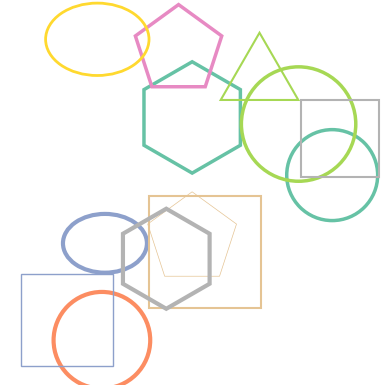[{"shape": "circle", "thickness": 2.5, "radius": 0.59, "center": [0.863, 0.545]}, {"shape": "hexagon", "thickness": 2.5, "radius": 0.72, "center": [0.499, 0.695]}, {"shape": "circle", "thickness": 3, "radius": 0.63, "center": [0.265, 0.116]}, {"shape": "square", "thickness": 1, "radius": 0.6, "center": [0.174, 0.169]}, {"shape": "oval", "thickness": 3, "radius": 0.55, "center": [0.273, 0.368]}, {"shape": "pentagon", "thickness": 2.5, "radius": 0.59, "center": [0.464, 0.87]}, {"shape": "triangle", "thickness": 1.5, "radius": 0.58, "center": [0.674, 0.799]}, {"shape": "circle", "thickness": 2.5, "radius": 0.74, "center": [0.776, 0.678]}, {"shape": "oval", "thickness": 2, "radius": 0.67, "center": [0.253, 0.898]}, {"shape": "square", "thickness": 1.5, "radius": 0.73, "center": [0.533, 0.345]}, {"shape": "pentagon", "thickness": 0.5, "radius": 0.61, "center": [0.499, 0.381]}, {"shape": "square", "thickness": 1.5, "radius": 0.5, "center": [0.883, 0.64]}, {"shape": "hexagon", "thickness": 3, "radius": 0.65, "center": [0.432, 0.328]}]